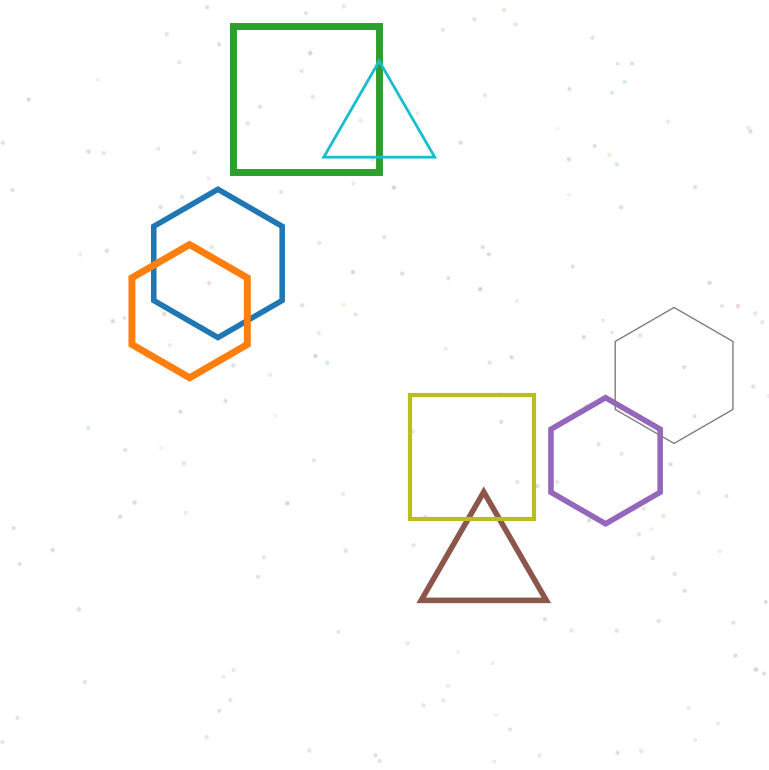[{"shape": "hexagon", "thickness": 2, "radius": 0.48, "center": [0.283, 0.658]}, {"shape": "hexagon", "thickness": 2.5, "radius": 0.43, "center": [0.246, 0.596]}, {"shape": "square", "thickness": 2.5, "radius": 0.47, "center": [0.397, 0.872]}, {"shape": "hexagon", "thickness": 2, "radius": 0.41, "center": [0.786, 0.402]}, {"shape": "triangle", "thickness": 2, "radius": 0.47, "center": [0.628, 0.267]}, {"shape": "hexagon", "thickness": 0.5, "radius": 0.44, "center": [0.875, 0.512]}, {"shape": "square", "thickness": 1.5, "radius": 0.4, "center": [0.613, 0.407]}, {"shape": "triangle", "thickness": 1, "radius": 0.42, "center": [0.492, 0.837]}]